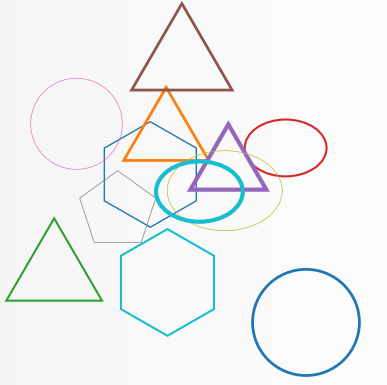[{"shape": "circle", "thickness": 2, "radius": 0.69, "center": [0.79, 0.163]}, {"shape": "hexagon", "thickness": 1, "radius": 0.69, "center": [0.388, 0.547]}, {"shape": "triangle", "thickness": 2, "radius": 0.63, "center": [0.429, 0.647]}, {"shape": "triangle", "thickness": 1.5, "radius": 0.71, "center": [0.14, 0.29]}, {"shape": "oval", "thickness": 1.5, "radius": 0.53, "center": [0.737, 0.616]}, {"shape": "triangle", "thickness": 3, "radius": 0.57, "center": [0.589, 0.564]}, {"shape": "triangle", "thickness": 2, "radius": 0.75, "center": [0.469, 0.841]}, {"shape": "circle", "thickness": 0.5, "radius": 0.59, "center": [0.197, 0.678]}, {"shape": "pentagon", "thickness": 0.5, "radius": 0.52, "center": [0.304, 0.454]}, {"shape": "oval", "thickness": 0.5, "radius": 0.74, "center": [0.58, 0.505]}, {"shape": "oval", "thickness": 3, "radius": 0.56, "center": [0.515, 0.502]}, {"shape": "hexagon", "thickness": 1.5, "radius": 0.69, "center": [0.432, 0.266]}]